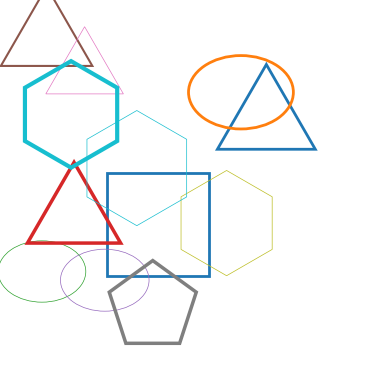[{"shape": "square", "thickness": 2, "radius": 0.66, "center": [0.41, 0.417]}, {"shape": "triangle", "thickness": 2, "radius": 0.73, "center": [0.692, 0.686]}, {"shape": "oval", "thickness": 2, "radius": 0.68, "center": [0.626, 0.76]}, {"shape": "oval", "thickness": 0.5, "radius": 0.57, "center": [0.109, 0.295]}, {"shape": "triangle", "thickness": 2.5, "radius": 0.7, "center": [0.192, 0.439]}, {"shape": "oval", "thickness": 0.5, "radius": 0.58, "center": [0.272, 0.272]}, {"shape": "triangle", "thickness": 1.5, "radius": 0.69, "center": [0.121, 0.897]}, {"shape": "triangle", "thickness": 0.5, "radius": 0.58, "center": [0.22, 0.814]}, {"shape": "pentagon", "thickness": 2.5, "radius": 0.59, "center": [0.397, 0.204]}, {"shape": "hexagon", "thickness": 0.5, "radius": 0.68, "center": [0.589, 0.421]}, {"shape": "hexagon", "thickness": 3, "radius": 0.69, "center": [0.185, 0.703]}, {"shape": "hexagon", "thickness": 0.5, "radius": 0.75, "center": [0.355, 0.563]}]